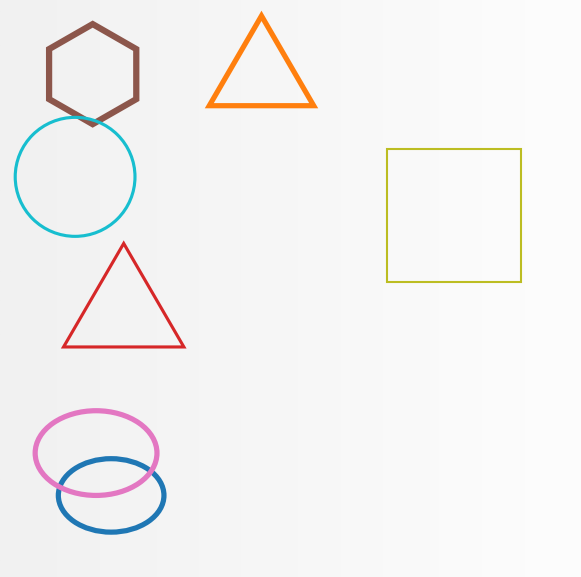[{"shape": "oval", "thickness": 2.5, "radius": 0.45, "center": [0.191, 0.141]}, {"shape": "triangle", "thickness": 2.5, "radius": 0.52, "center": [0.45, 0.868]}, {"shape": "triangle", "thickness": 1.5, "radius": 0.6, "center": [0.213, 0.458]}, {"shape": "hexagon", "thickness": 3, "radius": 0.43, "center": [0.159, 0.871]}, {"shape": "oval", "thickness": 2.5, "radius": 0.52, "center": [0.165, 0.215]}, {"shape": "square", "thickness": 1, "radius": 0.57, "center": [0.781, 0.627]}, {"shape": "circle", "thickness": 1.5, "radius": 0.52, "center": [0.129, 0.693]}]